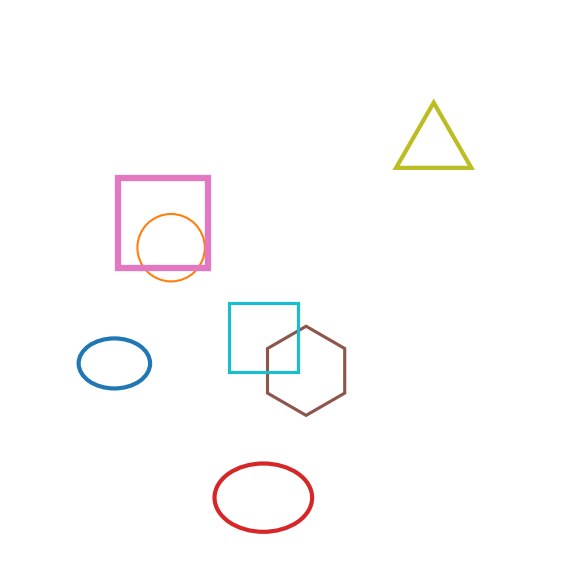[{"shape": "oval", "thickness": 2, "radius": 0.31, "center": [0.198, 0.37]}, {"shape": "circle", "thickness": 1, "radius": 0.29, "center": [0.296, 0.57]}, {"shape": "oval", "thickness": 2, "radius": 0.42, "center": [0.456, 0.137]}, {"shape": "hexagon", "thickness": 1.5, "radius": 0.39, "center": [0.53, 0.357]}, {"shape": "square", "thickness": 3, "radius": 0.39, "center": [0.282, 0.613]}, {"shape": "triangle", "thickness": 2, "radius": 0.38, "center": [0.751, 0.746]}, {"shape": "square", "thickness": 1.5, "radius": 0.3, "center": [0.457, 0.415]}]